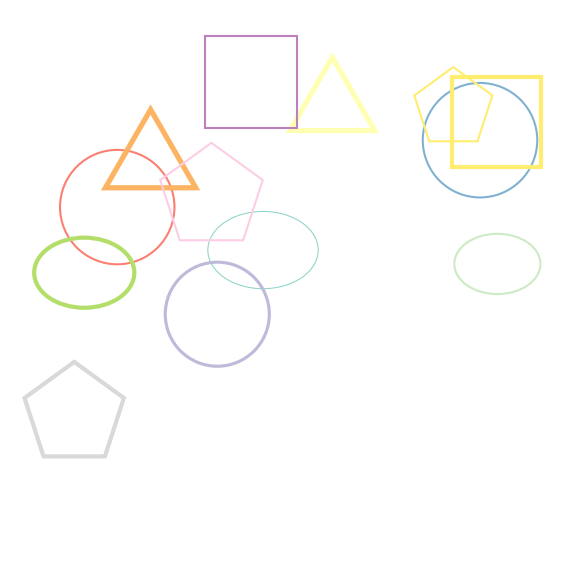[{"shape": "oval", "thickness": 0.5, "radius": 0.48, "center": [0.455, 0.566]}, {"shape": "triangle", "thickness": 2.5, "radius": 0.42, "center": [0.575, 0.815]}, {"shape": "circle", "thickness": 1.5, "radius": 0.45, "center": [0.376, 0.455]}, {"shape": "circle", "thickness": 1, "radius": 0.5, "center": [0.203, 0.641]}, {"shape": "circle", "thickness": 1, "radius": 0.5, "center": [0.831, 0.756]}, {"shape": "triangle", "thickness": 2.5, "radius": 0.45, "center": [0.261, 0.719]}, {"shape": "oval", "thickness": 2, "radius": 0.43, "center": [0.146, 0.527]}, {"shape": "pentagon", "thickness": 1, "radius": 0.47, "center": [0.366, 0.659]}, {"shape": "pentagon", "thickness": 2, "radius": 0.45, "center": [0.129, 0.282]}, {"shape": "square", "thickness": 1, "radius": 0.4, "center": [0.435, 0.857]}, {"shape": "oval", "thickness": 1, "radius": 0.37, "center": [0.861, 0.542]}, {"shape": "square", "thickness": 2, "radius": 0.39, "center": [0.859, 0.788]}, {"shape": "pentagon", "thickness": 1, "radius": 0.36, "center": [0.785, 0.812]}]